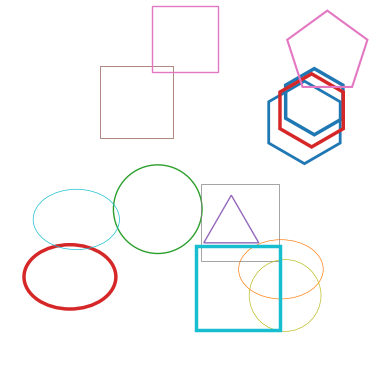[{"shape": "hexagon", "thickness": 2.5, "radius": 0.43, "center": [0.816, 0.736]}, {"shape": "hexagon", "thickness": 2, "radius": 0.54, "center": [0.791, 0.682]}, {"shape": "oval", "thickness": 0.5, "radius": 0.55, "center": [0.73, 0.301]}, {"shape": "circle", "thickness": 1, "radius": 0.58, "center": [0.41, 0.457]}, {"shape": "oval", "thickness": 2.5, "radius": 0.6, "center": [0.182, 0.281]}, {"shape": "hexagon", "thickness": 2.5, "radius": 0.47, "center": [0.809, 0.713]}, {"shape": "triangle", "thickness": 1, "radius": 0.41, "center": [0.601, 0.411]}, {"shape": "square", "thickness": 0.5, "radius": 0.47, "center": [0.355, 0.735]}, {"shape": "square", "thickness": 1, "radius": 0.43, "center": [0.481, 0.899]}, {"shape": "pentagon", "thickness": 1.5, "radius": 0.55, "center": [0.85, 0.863]}, {"shape": "square", "thickness": 0.5, "radius": 0.5, "center": [0.623, 0.422]}, {"shape": "circle", "thickness": 0.5, "radius": 0.47, "center": [0.741, 0.233]}, {"shape": "oval", "thickness": 0.5, "radius": 0.56, "center": [0.198, 0.43]}, {"shape": "square", "thickness": 2.5, "radius": 0.54, "center": [0.619, 0.253]}]